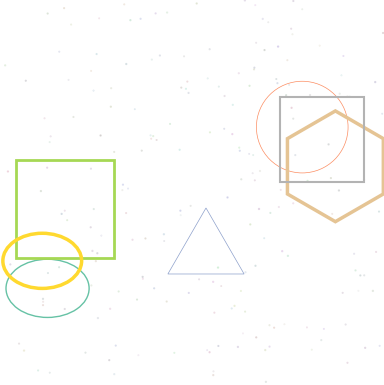[{"shape": "oval", "thickness": 1, "radius": 0.54, "center": [0.124, 0.251]}, {"shape": "circle", "thickness": 0.5, "radius": 0.6, "center": [0.785, 0.67]}, {"shape": "triangle", "thickness": 0.5, "radius": 0.57, "center": [0.535, 0.345]}, {"shape": "square", "thickness": 2, "radius": 0.64, "center": [0.17, 0.457]}, {"shape": "oval", "thickness": 2.5, "radius": 0.51, "center": [0.11, 0.322]}, {"shape": "hexagon", "thickness": 2.5, "radius": 0.72, "center": [0.871, 0.568]}, {"shape": "square", "thickness": 1.5, "radius": 0.55, "center": [0.836, 0.638]}]